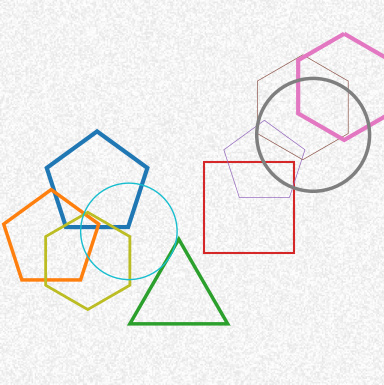[{"shape": "pentagon", "thickness": 3, "radius": 0.69, "center": [0.252, 0.521]}, {"shape": "pentagon", "thickness": 2.5, "radius": 0.65, "center": [0.133, 0.378]}, {"shape": "triangle", "thickness": 2.5, "radius": 0.73, "center": [0.464, 0.232]}, {"shape": "square", "thickness": 1.5, "radius": 0.59, "center": [0.647, 0.462]}, {"shape": "pentagon", "thickness": 0.5, "radius": 0.55, "center": [0.687, 0.577]}, {"shape": "hexagon", "thickness": 0.5, "radius": 0.68, "center": [0.786, 0.721]}, {"shape": "hexagon", "thickness": 3, "radius": 0.69, "center": [0.894, 0.774]}, {"shape": "circle", "thickness": 2.5, "radius": 0.73, "center": [0.813, 0.65]}, {"shape": "hexagon", "thickness": 2, "radius": 0.63, "center": [0.228, 0.322]}, {"shape": "circle", "thickness": 1, "radius": 0.63, "center": [0.335, 0.399]}]